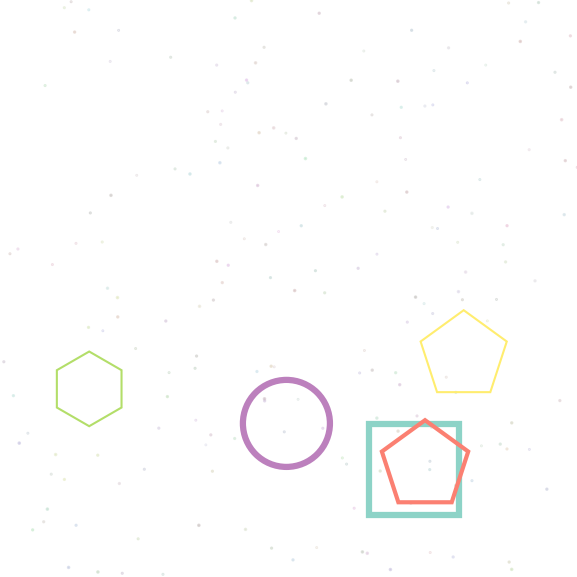[{"shape": "square", "thickness": 3, "radius": 0.39, "center": [0.716, 0.186]}, {"shape": "pentagon", "thickness": 2, "radius": 0.39, "center": [0.736, 0.193]}, {"shape": "hexagon", "thickness": 1, "radius": 0.32, "center": [0.154, 0.326]}, {"shape": "circle", "thickness": 3, "radius": 0.38, "center": [0.496, 0.266]}, {"shape": "pentagon", "thickness": 1, "radius": 0.39, "center": [0.803, 0.384]}]